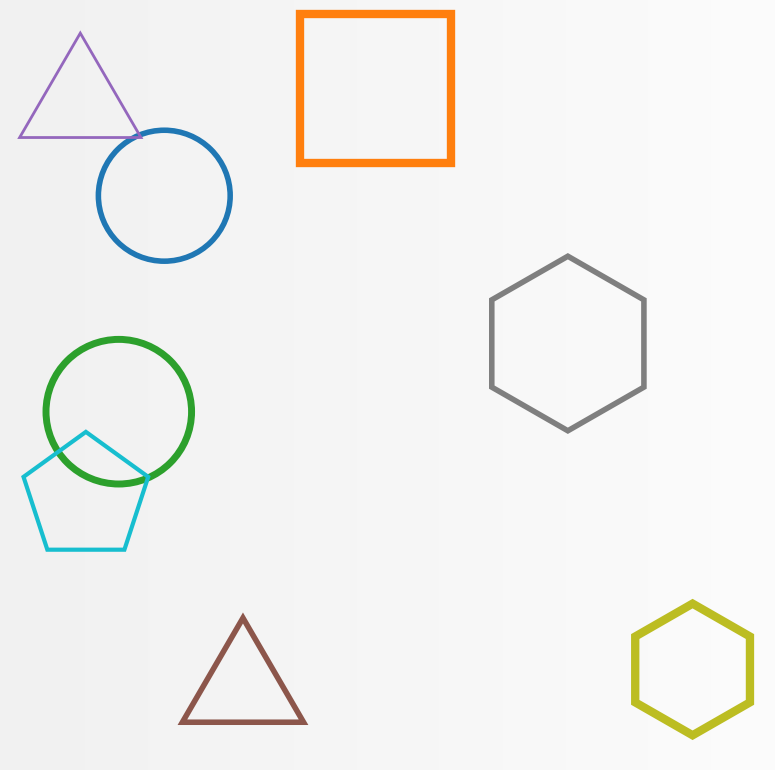[{"shape": "circle", "thickness": 2, "radius": 0.43, "center": [0.212, 0.746]}, {"shape": "square", "thickness": 3, "radius": 0.49, "center": [0.485, 0.885]}, {"shape": "circle", "thickness": 2.5, "radius": 0.47, "center": [0.153, 0.465]}, {"shape": "triangle", "thickness": 1, "radius": 0.45, "center": [0.104, 0.867]}, {"shape": "triangle", "thickness": 2, "radius": 0.45, "center": [0.314, 0.107]}, {"shape": "hexagon", "thickness": 2, "radius": 0.57, "center": [0.733, 0.554]}, {"shape": "hexagon", "thickness": 3, "radius": 0.43, "center": [0.894, 0.131]}, {"shape": "pentagon", "thickness": 1.5, "radius": 0.42, "center": [0.111, 0.355]}]